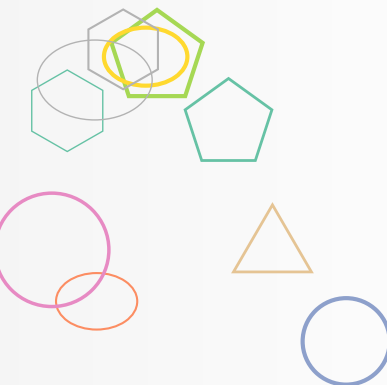[{"shape": "pentagon", "thickness": 2, "radius": 0.59, "center": [0.59, 0.678]}, {"shape": "hexagon", "thickness": 1, "radius": 0.53, "center": [0.174, 0.712]}, {"shape": "oval", "thickness": 1.5, "radius": 0.52, "center": [0.249, 0.217]}, {"shape": "circle", "thickness": 3, "radius": 0.56, "center": [0.893, 0.113]}, {"shape": "circle", "thickness": 2.5, "radius": 0.74, "center": [0.134, 0.351]}, {"shape": "pentagon", "thickness": 3, "radius": 0.62, "center": [0.405, 0.85]}, {"shape": "oval", "thickness": 3, "radius": 0.54, "center": [0.376, 0.853]}, {"shape": "triangle", "thickness": 2, "radius": 0.58, "center": [0.703, 0.352]}, {"shape": "oval", "thickness": 1, "radius": 0.74, "center": [0.245, 0.792]}, {"shape": "hexagon", "thickness": 1.5, "radius": 0.52, "center": [0.318, 0.872]}]